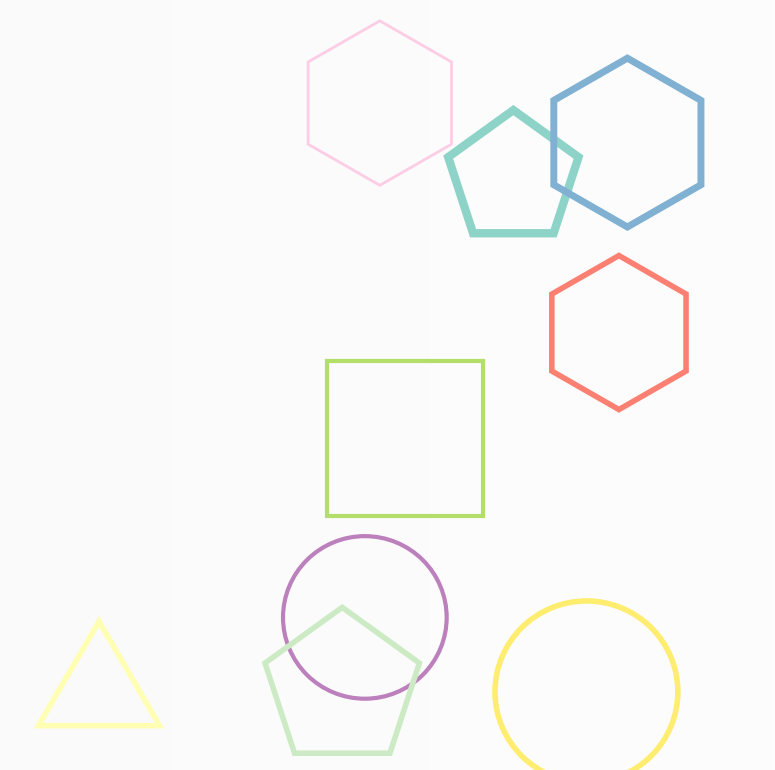[{"shape": "pentagon", "thickness": 3, "radius": 0.44, "center": [0.662, 0.769]}, {"shape": "triangle", "thickness": 2, "radius": 0.45, "center": [0.128, 0.103]}, {"shape": "hexagon", "thickness": 2, "radius": 0.5, "center": [0.799, 0.568]}, {"shape": "hexagon", "thickness": 2.5, "radius": 0.55, "center": [0.81, 0.815]}, {"shape": "square", "thickness": 1.5, "radius": 0.5, "center": [0.523, 0.431]}, {"shape": "hexagon", "thickness": 1, "radius": 0.53, "center": [0.49, 0.866]}, {"shape": "circle", "thickness": 1.5, "radius": 0.53, "center": [0.471, 0.198]}, {"shape": "pentagon", "thickness": 2, "radius": 0.52, "center": [0.442, 0.107]}, {"shape": "circle", "thickness": 2, "radius": 0.59, "center": [0.757, 0.102]}]